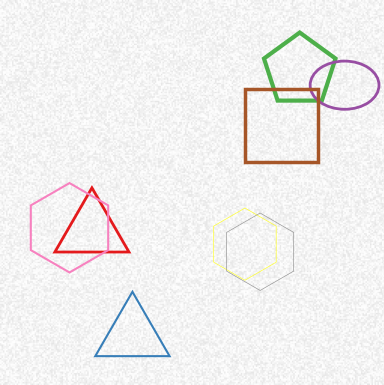[{"shape": "triangle", "thickness": 2, "radius": 0.56, "center": [0.239, 0.401]}, {"shape": "triangle", "thickness": 1.5, "radius": 0.56, "center": [0.344, 0.131]}, {"shape": "pentagon", "thickness": 3, "radius": 0.49, "center": [0.779, 0.818]}, {"shape": "oval", "thickness": 2, "radius": 0.45, "center": [0.895, 0.779]}, {"shape": "hexagon", "thickness": 0.5, "radius": 0.47, "center": [0.636, 0.366]}, {"shape": "square", "thickness": 2.5, "radius": 0.47, "center": [0.731, 0.674]}, {"shape": "hexagon", "thickness": 1.5, "radius": 0.58, "center": [0.181, 0.408]}, {"shape": "hexagon", "thickness": 0.5, "radius": 0.5, "center": [0.676, 0.346]}]